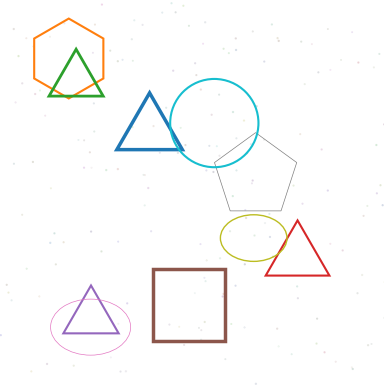[{"shape": "triangle", "thickness": 2.5, "radius": 0.49, "center": [0.389, 0.66]}, {"shape": "hexagon", "thickness": 1.5, "radius": 0.52, "center": [0.179, 0.848]}, {"shape": "triangle", "thickness": 2, "radius": 0.41, "center": [0.198, 0.791]}, {"shape": "triangle", "thickness": 1.5, "radius": 0.48, "center": [0.773, 0.332]}, {"shape": "triangle", "thickness": 1.5, "radius": 0.41, "center": [0.236, 0.176]}, {"shape": "square", "thickness": 2.5, "radius": 0.47, "center": [0.49, 0.207]}, {"shape": "oval", "thickness": 0.5, "radius": 0.52, "center": [0.235, 0.15]}, {"shape": "pentagon", "thickness": 0.5, "radius": 0.56, "center": [0.664, 0.543]}, {"shape": "oval", "thickness": 1, "radius": 0.43, "center": [0.659, 0.382]}, {"shape": "circle", "thickness": 1.5, "radius": 0.57, "center": [0.557, 0.68]}]